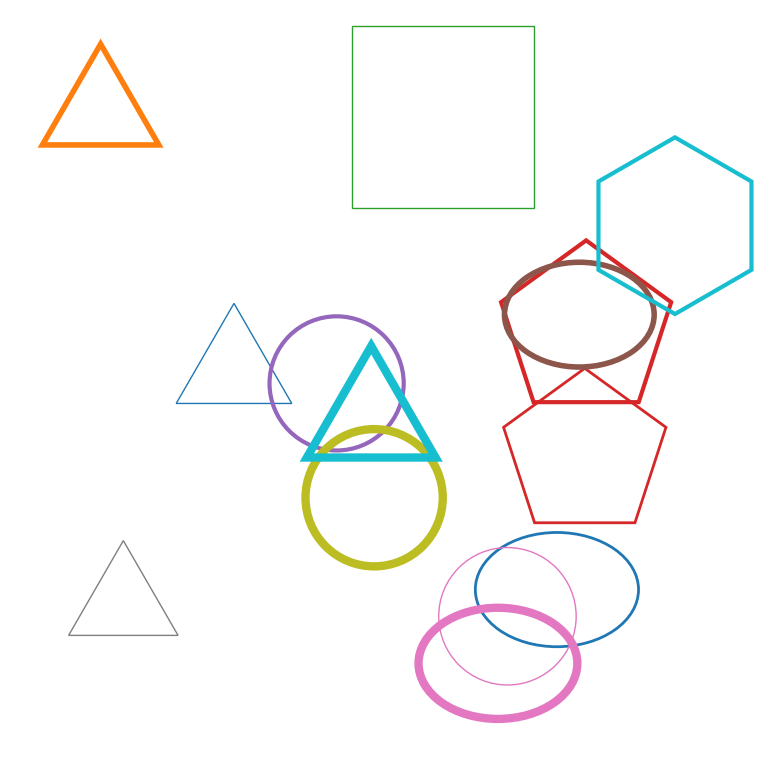[{"shape": "triangle", "thickness": 0.5, "radius": 0.43, "center": [0.304, 0.519]}, {"shape": "oval", "thickness": 1, "radius": 0.53, "center": [0.723, 0.234]}, {"shape": "triangle", "thickness": 2, "radius": 0.44, "center": [0.131, 0.855]}, {"shape": "square", "thickness": 0.5, "radius": 0.59, "center": [0.575, 0.849]}, {"shape": "pentagon", "thickness": 1, "radius": 0.55, "center": [0.759, 0.411]}, {"shape": "pentagon", "thickness": 1.5, "radius": 0.58, "center": [0.761, 0.572]}, {"shape": "circle", "thickness": 1.5, "radius": 0.44, "center": [0.437, 0.502]}, {"shape": "oval", "thickness": 2, "radius": 0.49, "center": [0.752, 0.591]}, {"shape": "oval", "thickness": 3, "radius": 0.52, "center": [0.647, 0.139]}, {"shape": "circle", "thickness": 0.5, "radius": 0.45, "center": [0.659, 0.2]}, {"shape": "triangle", "thickness": 0.5, "radius": 0.41, "center": [0.16, 0.216]}, {"shape": "circle", "thickness": 3, "radius": 0.45, "center": [0.486, 0.354]}, {"shape": "hexagon", "thickness": 1.5, "radius": 0.57, "center": [0.877, 0.707]}, {"shape": "triangle", "thickness": 3, "radius": 0.48, "center": [0.482, 0.454]}]